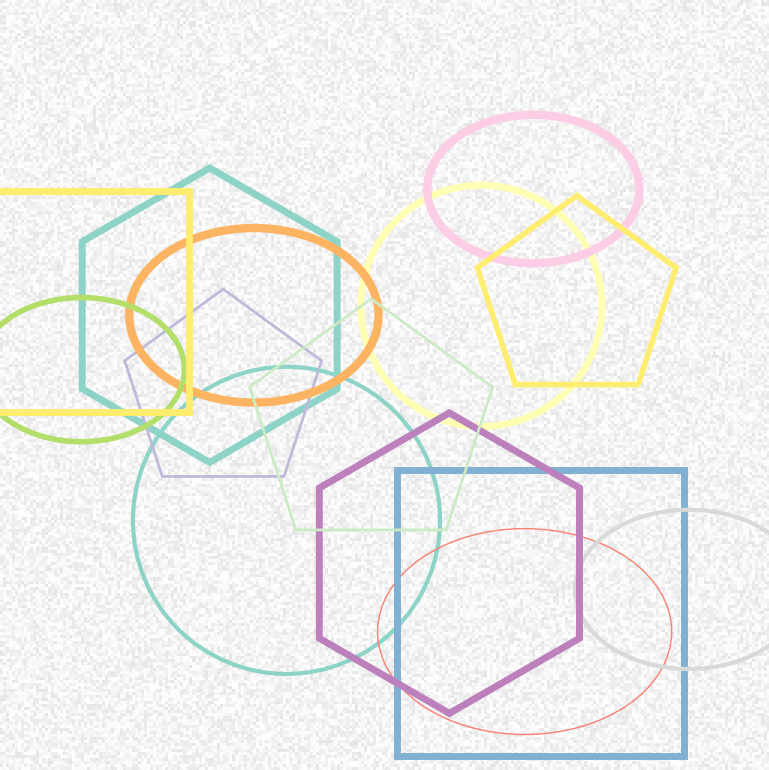[{"shape": "hexagon", "thickness": 2.5, "radius": 0.96, "center": [0.272, 0.591]}, {"shape": "circle", "thickness": 1.5, "radius": 1.0, "center": [0.372, 0.324]}, {"shape": "circle", "thickness": 2.5, "radius": 0.78, "center": [0.625, 0.603]}, {"shape": "pentagon", "thickness": 1, "radius": 0.67, "center": [0.29, 0.49]}, {"shape": "oval", "thickness": 0.5, "radius": 0.96, "center": [0.681, 0.18]}, {"shape": "square", "thickness": 2.5, "radius": 0.93, "center": [0.702, 0.204]}, {"shape": "oval", "thickness": 3, "radius": 0.81, "center": [0.33, 0.591]}, {"shape": "oval", "thickness": 2, "radius": 0.67, "center": [0.106, 0.52]}, {"shape": "oval", "thickness": 3, "radius": 0.69, "center": [0.693, 0.755]}, {"shape": "oval", "thickness": 1.5, "radius": 0.74, "center": [0.895, 0.235]}, {"shape": "hexagon", "thickness": 2.5, "radius": 0.98, "center": [0.584, 0.269]}, {"shape": "pentagon", "thickness": 1, "radius": 0.83, "center": [0.482, 0.446]}, {"shape": "square", "thickness": 2.5, "radius": 0.72, "center": [0.103, 0.609]}, {"shape": "pentagon", "thickness": 2, "radius": 0.68, "center": [0.749, 0.61]}]